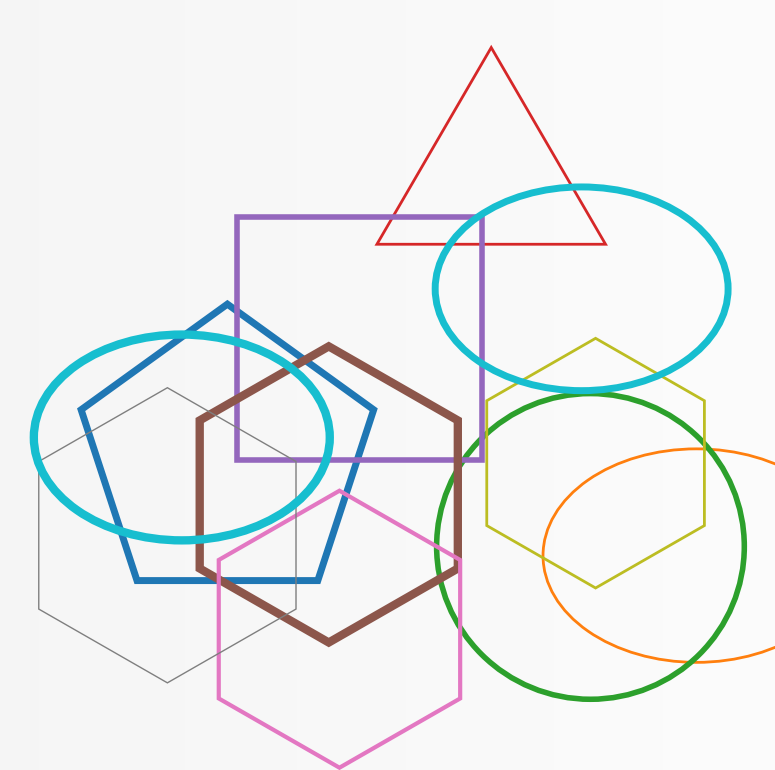[{"shape": "pentagon", "thickness": 2.5, "radius": 0.99, "center": [0.293, 0.407]}, {"shape": "oval", "thickness": 1, "radius": 0.99, "center": [0.899, 0.278]}, {"shape": "circle", "thickness": 2, "radius": 0.99, "center": [0.762, 0.29]}, {"shape": "triangle", "thickness": 1, "radius": 0.85, "center": [0.634, 0.768]}, {"shape": "square", "thickness": 2, "radius": 0.79, "center": [0.464, 0.56]}, {"shape": "hexagon", "thickness": 3, "radius": 0.96, "center": [0.424, 0.358]}, {"shape": "hexagon", "thickness": 1.5, "radius": 0.9, "center": [0.438, 0.183]}, {"shape": "hexagon", "thickness": 0.5, "radius": 0.96, "center": [0.216, 0.305]}, {"shape": "hexagon", "thickness": 1, "radius": 0.81, "center": [0.768, 0.399]}, {"shape": "oval", "thickness": 3, "radius": 0.95, "center": [0.235, 0.432]}, {"shape": "oval", "thickness": 2.5, "radius": 0.94, "center": [0.751, 0.625]}]